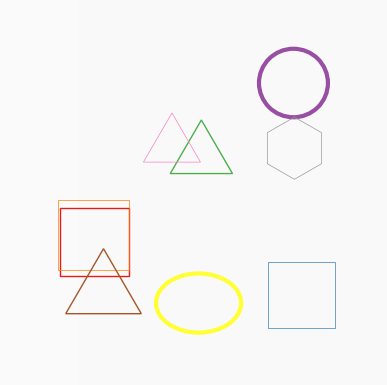[{"shape": "square", "thickness": 1, "radius": 0.44, "center": [0.244, 0.372]}, {"shape": "square", "thickness": 0.5, "radius": 0.43, "center": [0.778, 0.234]}, {"shape": "triangle", "thickness": 1, "radius": 0.46, "center": [0.52, 0.596]}, {"shape": "circle", "thickness": 3, "radius": 0.44, "center": [0.757, 0.784]}, {"shape": "square", "thickness": 0.5, "radius": 0.46, "center": [0.241, 0.39]}, {"shape": "oval", "thickness": 3, "radius": 0.55, "center": [0.512, 0.213]}, {"shape": "triangle", "thickness": 1, "radius": 0.56, "center": [0.267, 0.242]}, {"shape": "triangle", "thickness": 0.5, "radius": 0.43, "center": [0.444, 0.621]}, {"shape": "hexagon", "thickness": 0.5, "radius": 0.4, "center": [0.76, 0.615]}]